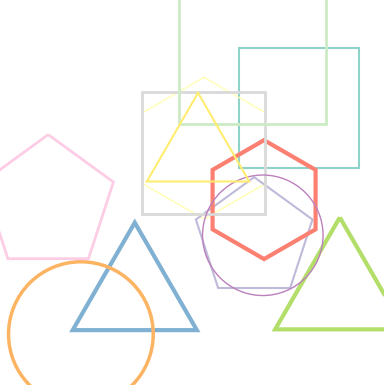[{"shape": "square", "thickness": 1.5, "radius": 0.78, "center": [0.777, 0.72]}, {"shape": "hexagon", "thickness": 1, "radius": 0.92, "center": [0.53, 0.615]}, {"shape": "pentagon", "thickness": 1.5, "radius": 0.8, "center": [0.66, 0.381]}, {"shape": "hexagon", "thickness": 3, "radius": 0.77, "center": [0.686, 0.482]}, {"shape": "triangle", "thickness": 3, "radius": 0.93, "center": [0.35, 0.236]}, {"shape": "circle", "thickness": 2.5, "radius": 0.94, "center": [0.21, 0.132]}, {"shape": "triangle", "thickness": 3, "radius": 0.97, "center": [0.883, 0.241]}, {"shape": "pentagon", "thickness": 2, "radius": 0.89, "center": [0.125, 0.472]}, {"shape": "square", "thickness": 2, "radius": 0.8, "center": [0.528, 0.603]}, {"shape": "circle", "thickness": 1, "radius": 0.78, "center": [0.683, 0.389]}, {"shape": "square", "thickness": 2, "radius": 0.96, "center": [0.656, 0.87]}, {"shape": "triangle", "thickness": 1.5, "radius": 0.77, "center": [0.514, 0.605]}]